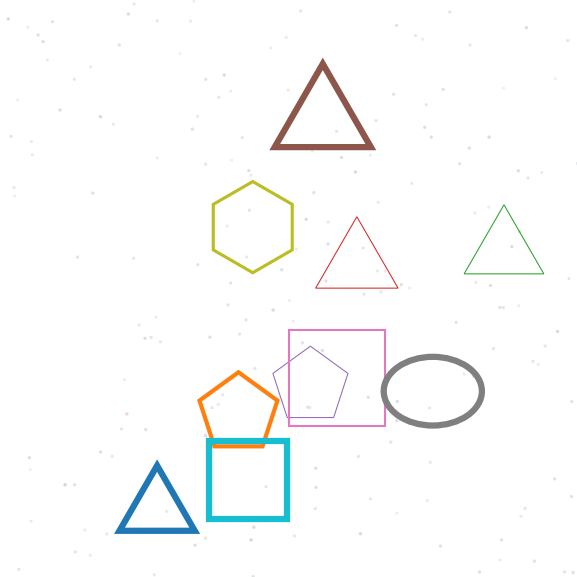[{"shape": "triangle", "thickness": 3, "radius": 0.38, "center": [0.272, 0.118]}, {"shape": "pentagon", "thickness": 2, "radius": 0.35, "center": [0.413, 0.284]}, {"shape": "triangle", "thickness": 0.5, "radius": 0.4, "center": [0.873, 0.565]}, {"shape": "triangle", "thickness": 0.5, "radius": 0.41, "center": [0.618, 0.541]}, {"shape": "pentagon", "thickness": 0.5, "radius": 0.34, "center": [0.538, 0.331]}, {"shape": "triangle", "thickness": 3, "radius": 0.48, "center": [0.559, 0.792]}, {"shape": "square", "thickness": 1, "radius": 0.42, "center": [0.584, 0.344]}, {"shape": "oval", "thickness": 3, "radius": 0.42, "center": [0.749, 0.322]}, {"shape": "hexagon", "thickness": 1.5, "radius": 0.39, "center": [0.438, 0.606]}, {"shape": "square", "thickness": 3, "radius": 0.34, "center": [0.429, 0.168]}]